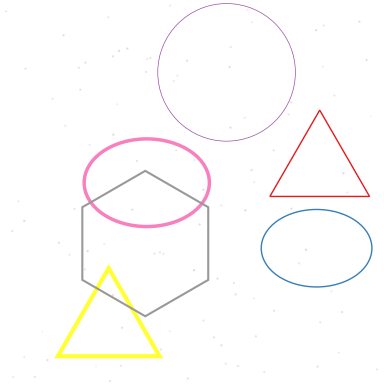[{"shape": "triangle", "thickness": 1, "radius": 0.75, "center": [0.83, 0.564]}, {"shape": "oval", "thickness": 1, "radius": 0.72, "center": [0.822, 0.355]}, {"shape": "circle", "thickness": 0.5, "radius": 0.89, "center": [0.589, 0.812]}, {"shape": "triangle", "thickness": 3, "radius": 0.76, "center": [0.282, 0.151]}, {"shape": "oval", "thickness": 2.5, "radius": 0.81, "center": [0.381, 0.525]}, {"shape": "hexagon", "thickness": 1.5, "radius": 0.94, "center": [0.377, 0.367]}]